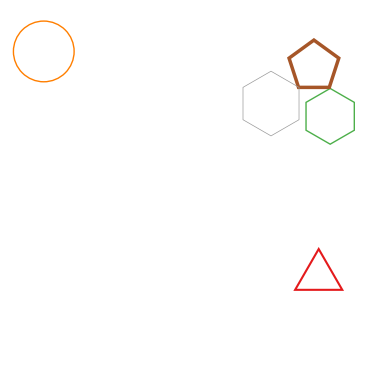[{"shape": "triangle", "thickness": 1.5, "radius": 0.35, "center": [0.828, 0.283]}, {"shape": "hexagon", "thickness": 1, "radius": 0.36, "center": [0.858, 0.698]}, {"shape": "circle", "thickness": 1, "radius": 0.39, "center": [0.114, 0.866]}, {"shape": "pentagon", "thickness": 2.5, "radius": 0.34, "center": [0.815, 0.828]}, {"shape": "hexagon", "thickness": 0.5, "radius": 0.42, "center": [0.704, 0.731]}]